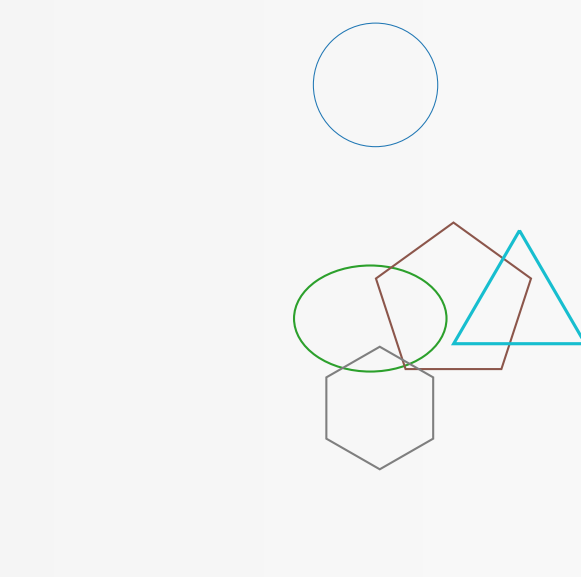[{"shape": "circle", "thickness": 0.5, "radius": 0.53, "center": [0.646, 0.852]}, {"shape": "oval", "thickness": 1, "radius": 0.66, "center": [0.637, 0.448]}, {"shape": "pentagon", "thickness": 1, "radius": 0.7, "center": [0.78, 0.474]}, {"shape": "hexagon", "thickness": 1, "radius": 0.53, "center": [0.653, 0.293]}, {"shape": "triangle", "thickness": 1.5, "radius": 0.65, "center": [0.894, 0.469]}]